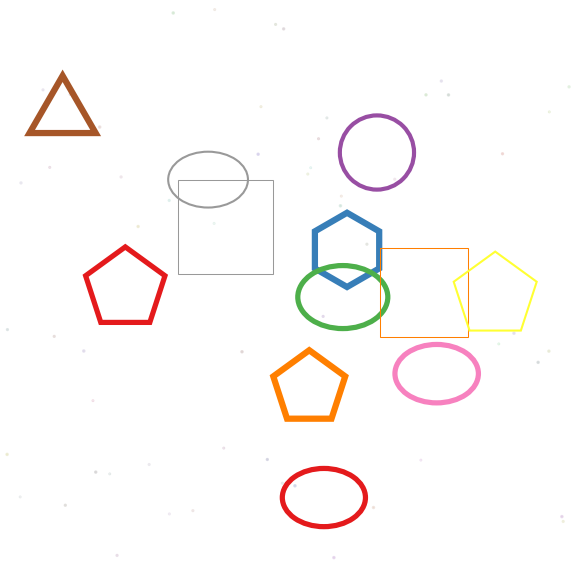[{"shape": "oval", "thickness": 2.5, "radius": 0.36, "center": [0.561, 0.138]}, {"shape": "pentagon", "thickness": 2.5, "radius": 0.36, "center": [0.217, 0.499]}, {"shape": "hexagon", "thickness": 3, "radius": 0.32, "center": [0.601, 0.566]}, {"shape": "oval", "thickness": 2.5, "radius": 0.39, "center": [0.594, 0.485]}, {"shape": "circle", "thickness": 2, "radius": 0.32, "center": [0.653, 0.735]}, {"shape": "square", "thickness": 0.5, "radius": 0.38, "center": [0.735, 0.493]}, {"shape": "pentagon", "thickness": 3, "radius": 0.33, "center": [0.536, 0.327]}, {"shape": "pentagon", "thickness": 1, "radius": 0.38, "center": [0.858, 0.488]}, {"shape": "triangle", "thickness": 3, "radius": 0.33, "center": [0.108, 0.802]}, {"shape": "oval", "thickness": 2.5, "radius": 0.36, "center": [0.756, 0.352]}, {"shape": "oval", "thickness": 1, "radius": 0.35, "center": [0.36, 0.688]}, {"shape": "square", "thickness": 0.5, "radius": 0.41, "center": [0.391, 0.606]}]